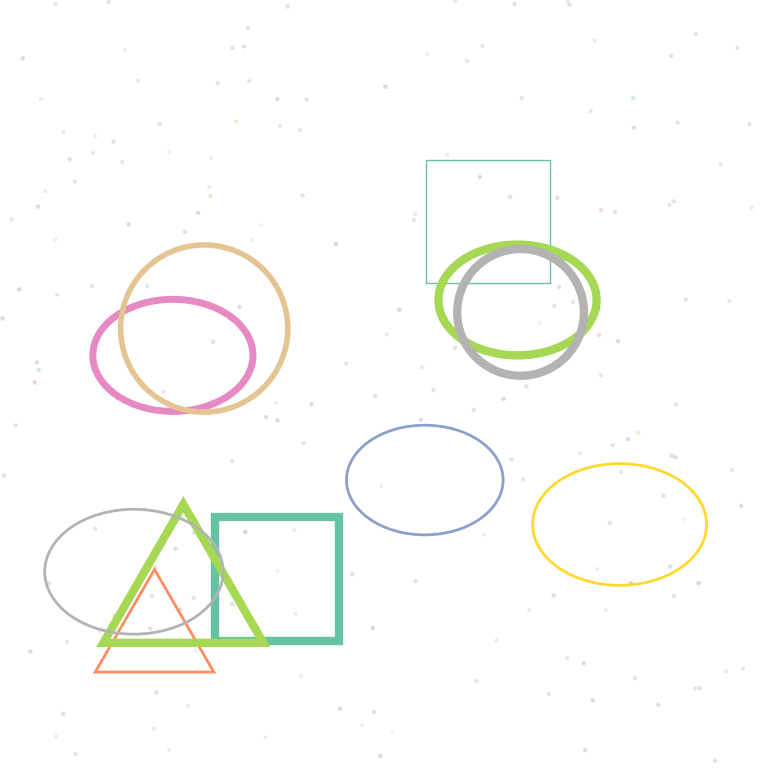[{"shape": "square", "thickness": 0.5, "radius": 0.4, "center": [0.634, 0.713]}, {"shape": "square", "thickness": 3, "radius": 0.4, "center": [0.36, 0.248]}, {"shape": "triangle", "thickness": 1, "radius": 0.44, "center": [0.201, 0.172]}, {"shape": "oval", "thickness": 1, "radius": 0.51, "center": [0.552, 0.377]}, {"shape": "oval", "thickness": 2.5, "radius": 0.52, "center": [0.225, 0.538]}, {"shape": "oval", "thickness": 3, "radius": 0.51, "center": [0.672, 0.61]}, {"shape": "triangle", "thickness": 3, "radius": 0.6, "center": [0.238, 0.225]}, {"shape": "oval", "thickness": 1, "radius": 0.56, "center": [0.805, 0.319]}, {"shape": "circle", "thickness": 2, "radius": 0.54, "center": [0.265, 0.573]}, {"shape": "circle", "thickness": 3, "radius": 0.41, "center": [0.676, 0.594]}, {"shape": "oval", "thickness": 1, "radius": 0.58, "center": [0.174, 0.258]}]